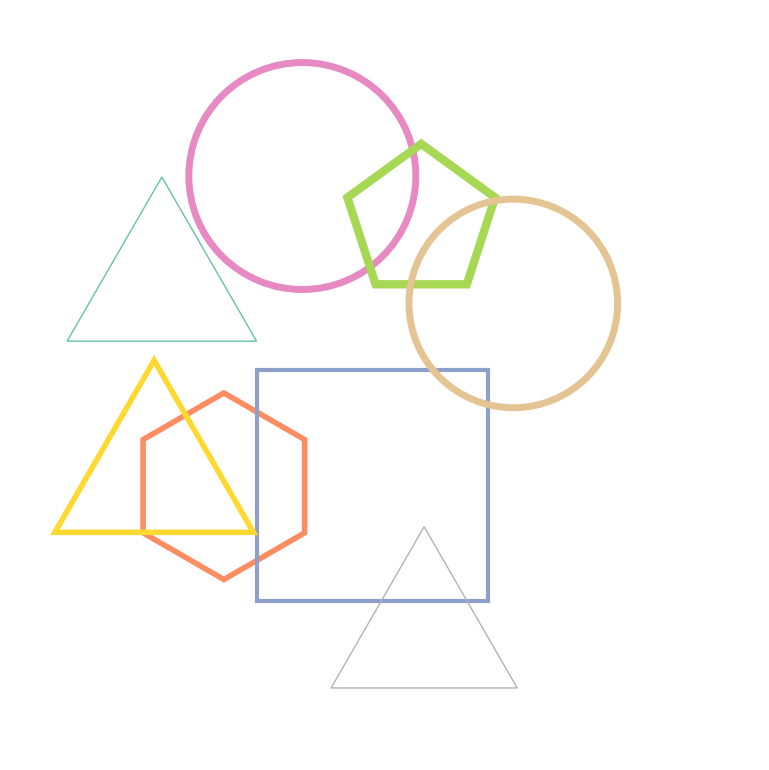[{"shape": "triangle", "thickness": 0.5, "radius": 0.71, "center": [0.21, 0.628]}, {"shape": "hexagon", "thickness": 2, "radius": 0.61, "center": [0.291, 0.369]}, {"shape": "square", "thickness": 1.5, "radius": 0.75, "center": [0.484, 0.369]}, {"shape": "circle", "thickness": 2.5, "radius": 0.74, "center": [0.393, 0.771]}, {"shape": "pentagon", "thickness": 3, "radius": 0.5, "center": [0.547, 0.712]}, {"shape": "triangle", "thickness": 2, "radius": 0.74, "center": [0.2, 0.383]}, {"shape": "circle", "thickness": 2.5, "radius": 0.68, "center": [0.667, 0.606]}, {"shape": "triangle", "thickness": 0.5, "radius": 0.7, "center": [0.551, 0.176]}]